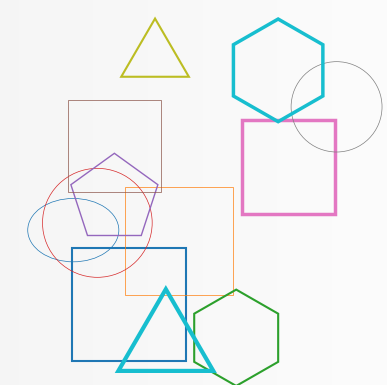[{"shape": "square", "thickness": 1.5, "radius": 0.74, "center": [0.334, 0.21]}, {"shape": "oval", "thickness": 0.5, "radius": 0.59, "center": [0.189, 0.402]}, {"shape": "square", "thickness": 0.5, "radius": 0.7, "center": [0.461, 0.374]}, {"shape": "hexagon", "thickness": 1.5, "radius": 0.63, "center": [0.61, 0.123]}, {"shape": "circle", "thickness": 0.5, "radius": 0.71, "center": [0.251, 0.421]}, {"shape": "pentagon", "thickness": 1, "radius": 0.59, "center": [0.295, 0.484]}, {"shape": "square", "thickness": 0.5, "radius": 0.6, "center": [0.296, 0.62]}, {"shape": "square", "thickness": 2.5, "radius": 0.6, "center": [0.744, 0.566]}, {"shape": "circle", "thickness": 0.5, "radius": 0.59, "center": [0.869, 0.723]}, {"shape": "triangle", "thickness": 1.5, "radius": 0.5, "center": [0.4, 0.851]}, {"shape": "triangle", "thickness": 3, "radius": 0.71, "center": [0.428, 0.107]}, {"shape": "hexagon", "thickness": 2.5, "radius": 0.67, "center": [0.718, 0.817]}]